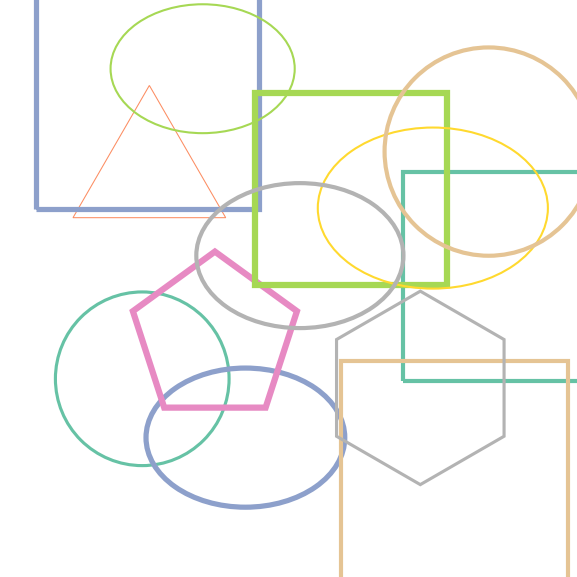[{"shape": "square", "thickness": 2, "radius": 0.91, "center": [0.879, 0.521]}, {"shape": "circle", "thickness": 1.5, "radius": 0.75, "center": [0.246, 0.343]}, {"shape": "triangle", "thickness": 0.5, "radius": 0.76, "center": [0.259, 0.699]}, {"shape": "square", "thickness": 2.5, "radius": 0.97, "center": [0.255, 0.832]}, {"shape": "oval", "thickness": 2.5, "radius": 0.86, "center": [0.425, 0.241]}, {"shape": "pentagon", "thickness": 3, "radius": 0.75, "center": [0.372, 0.414]}, {"shape": "square", "thickness": 3, "radius": 0.83, "center": [0.608, 0.672]}, {"shape": "oval", "thickness": 1, "radius": 0.8, "center": [0.351, 0.88]}, {"shape": "oval", "thickness": 1, "radius": 1.0, "center": [0.75, 0.639]}, {"shape": "square", "thickness": 2, "radius": 0.98, "center": [0.787, 0.178]}, {"shape": "circle", "thickness": 2, "radius": 0.9, "center": [0.846, 0.737]}, {"shape": "oval", "thickness": 2, "radius": 0.9, "center": [0.519, 0.557]}, {"shape": "hexagon", "thickness": 1.5, "radius": 0.84, "center": [0.728, 0.327]}]